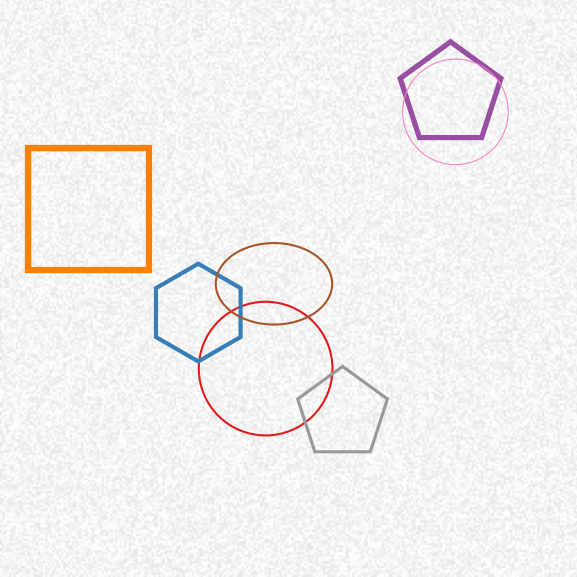[{"shape": "circle", "thickness": 1, "radius": 0.58, "center": [0.46, 0.361]}, {"shape": "hexagon", "thickness": 2, "radius": 0.42, "center": [0.343, 0.458]}, {"shape": "pentagon", "thickness": 2.5, "radius": 0.46, "center": [0.78, 0.835]}, {"shape": "square", "thickness": 3, "radius": 0.53, "center": [0.153, 0.637]}, {"shape": "oval", "thickness": 1, "radius": 0.5, "center": [0.474, 0.508]}, {"shape": "circle", "thickness": 0.5, "radius": 0.46, "center": [0.789, 0.805]}, {"shape": "pentagon", "thickness": 1.5, "radius": 0.41, "center": [0.593, 0.283]}]